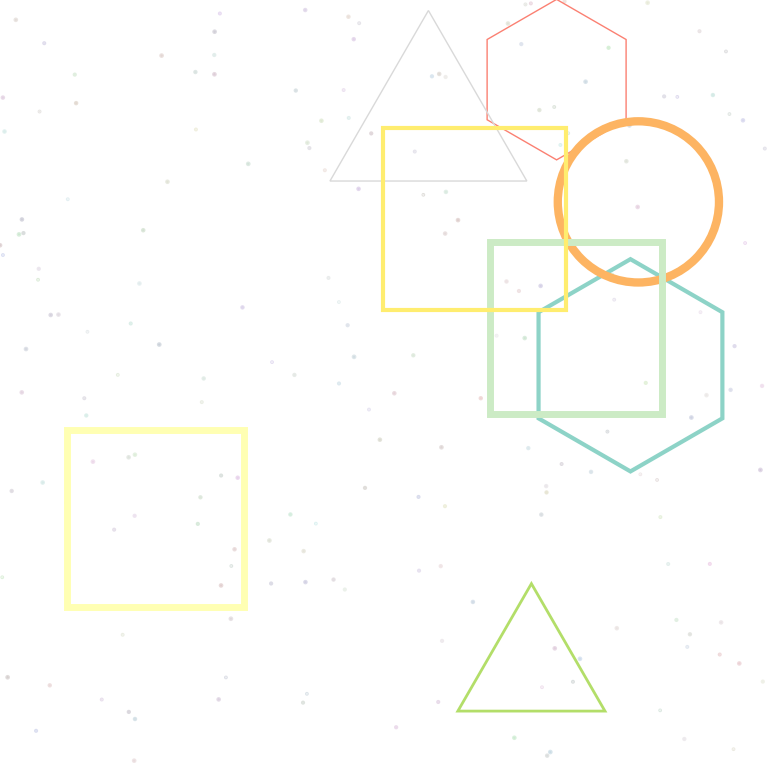[{"shape": "hexagon", "thickness": 1.5, "radius": 0.69, "center": [0.819, 0.526]}, {"shape": "square", "thickness": 2.5, "radius": 0.58, "center": [0.202, 0.327]}, {"shape": "hexagon", "thickness": 0.5, "radius": 0.52, "center": [0.723, 0.897]}, {"shape": "circle", "thickness": 3, "radius": 0.52, "center": [0.829, 0.738]}, {"shape": "triangle", "thickness": 1, "radius": 0.55, "center": [0.69, 0.132]}, {"shape": "triangle", "thickness": 0.5, "radius": 0.74, "center": [0.556, 0.839]}, {"shape": "square", "thickness": 2.5, "radius": 0.56, "center": [0.748, 0.574]}, {"shape": "square", "thickness": 1.5, "radius": 0.59, "center": [0.616, 0.715]}]